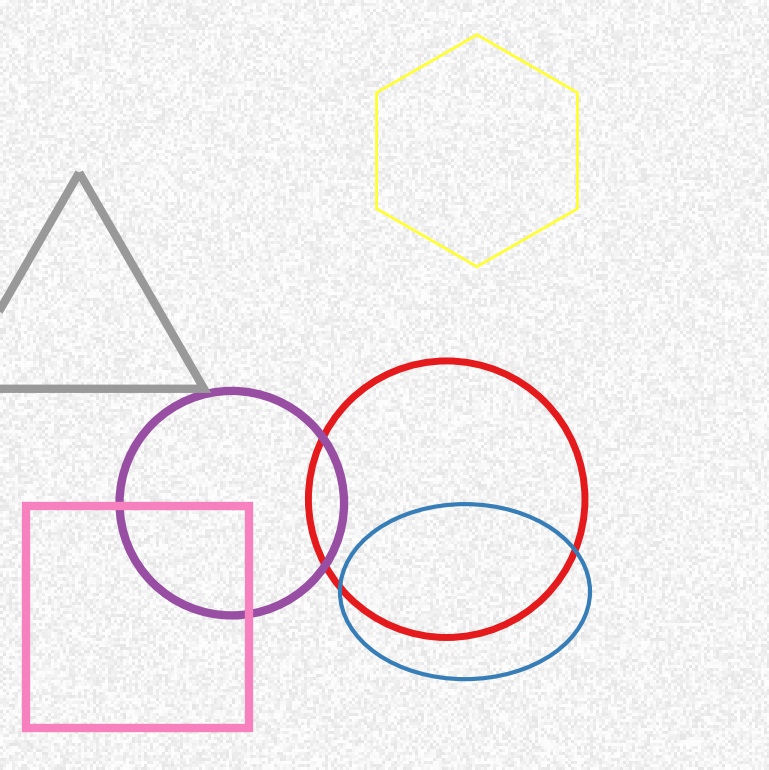[{"shape": "circle", "thickness": 2.5, "radius": 0.9, "center": [0.58, 0.352]}, {"shape": "oval", "thickness": 1.5, "radius": 0.81, "center": [0.604, 0.232]}, {"shape": "circle", "thickness": 3, "radius": 0.73, "center": [0.301, 0.347]}, {"shape": "hexagon", "thickness": 1, "radius": 0.75, "center": [0.619, 0.804]}, {"shape": "square", "thickness": 3, "radius": 0.72, "center": [0.178, 0.198]}, {"shape": "triangle", "thickness": 3, "radius": 0.94, "center": [0.103, 0.589]}]